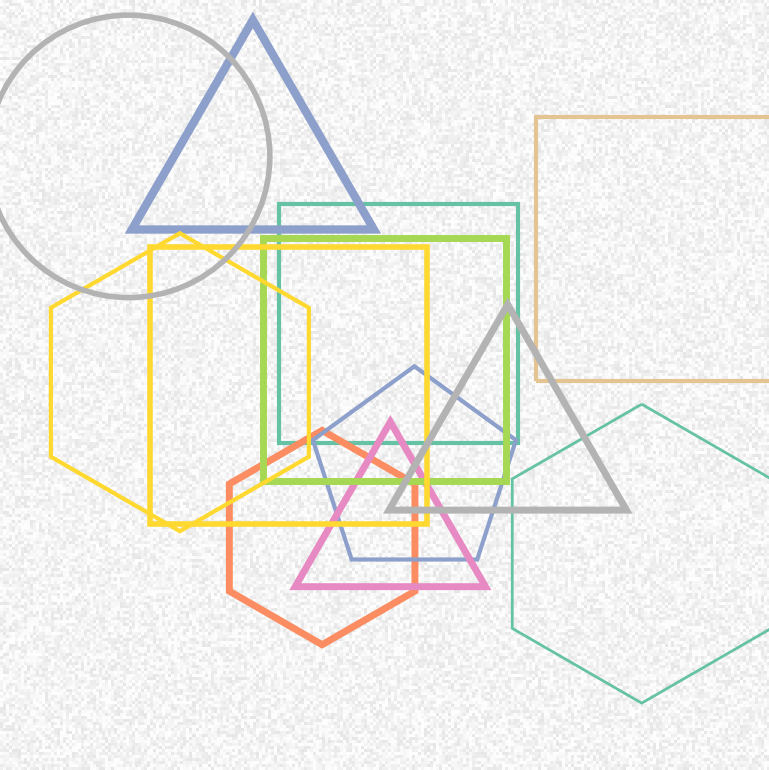[{"shape": "square", "thickness": 1.5, "radius": 0.78, "center": [0.518, 0.58]}, {"shape": "hexagon", "thickness": 1, "radius": 0.97, "center": [0.833, 0.281]}, {"shape": "hexagon", "thickness": 2.5, "radius": 0.7, "center": [0.418, 0.302]}, {"shape": "triangle", "thickness": 3, "radius": 0.91, "center": [0.328, 0.793]}, {"shape": "pentagon", "thickness": 1.5, "radius": 0.69, "center": [0.538, 0.386]}, {"shape": "triangle", "thickness": 2.5, "radius": 0.71, "center": [0.507, 0.309]}, {"shape": "square", "thickness": 2.5, "radius": 0.79, "center": [0.5, 0.533]}, {"shape": "hexagon", "thickness": 1.5, "radius": 0.97, "center": [0.234, 0.504]}, {"shape": "square", "thickness": 2, "radius": 0.9, "center": [0.375, 0.499]}, {"shape": "square", "thickness": 1.5, "radius": 0.86, "center": [0.867, 0.677]}, {"shape": "triangle", "thickness": 2.5, "radius": 0.89, "center": [0.659, 0.427]}, {"shape": "circle", "thickness": 2, "radius": 0.92, "center": [0.167, 0.797]}]